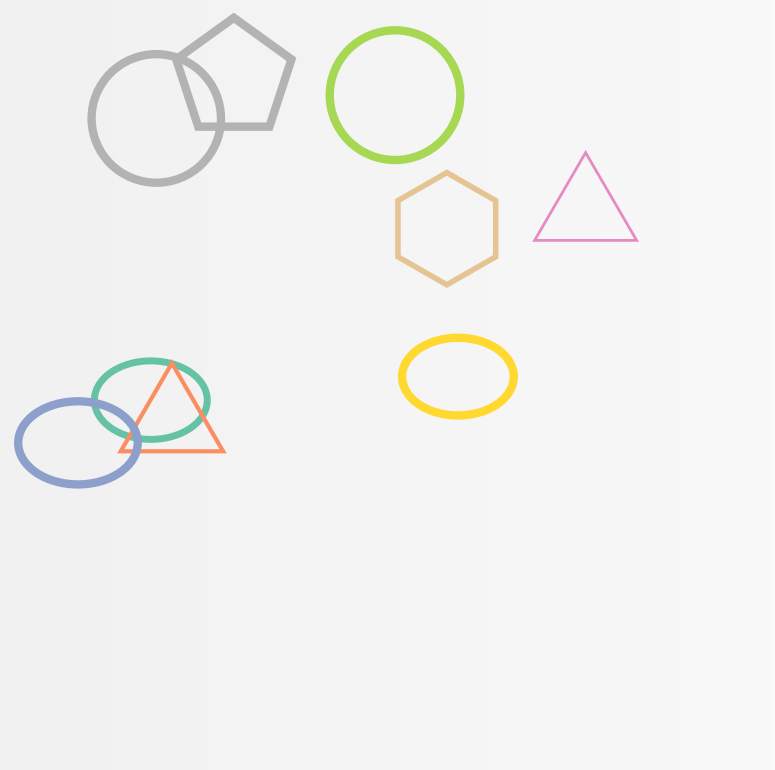[{"shape": "oval", "thickness": 2.5, "radius": 0.36, "center": [0.195, 0.48]}, {"shape": "triangle", "thickness": 1.5, "radius": 0.38, "center": [0.222, 0.452]}, {"shape": "oval", "thickness": 3, "radius": 0.39, "center": [0.101, 0.425]}, {"shape": "triangle", "thickness": 1, "radius": 0.38, "center": [0.756, 0.726]}, {"shape": "circle", "thickness": 3, "radius": 0.42, "center": [0.51, 0.876]}, {"shape": "oval", "thickness": 3, "radius": 0.36, "center": [0.591, 0.511]}, {"shape": "hexagon", "thickness": 2, "radius": 0.36, "center": [0.577, 0.703]}, {"shape": "pentagon", "thickness": 3, "radius": 0.39, "center": [0.302, 0.899]}, {"shape": "circle", "thickness": 3, "radius": 0.42, "center": [0.202, 0.846]}]